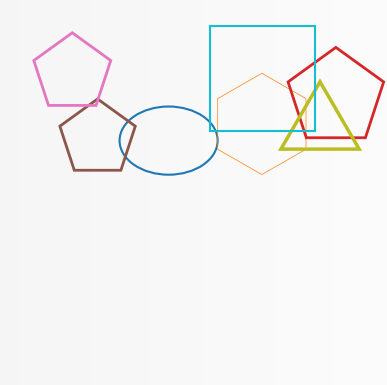[{"shape": "oval", "thickness": 1.5, "radius": 0.63, "center": [0.435, 0.635]}, {"shape": "hexagon", "thickness": 0.5, "radius": 0.66, "center": [0.676, 0.678]}, {"shape": "pentagon", "thickness": 2, "radius": 0.65, "center": [0.867, 0.747]}, {"shape": "pentagon", "thickness": 2, "radius": 0.51, "center": [0.252, 0.641]}, {"shape": "pentagon", "thickness": 2, "radius": 0.52, "center": [0.187, 0.811]}, {"shape": "triangle", "thickness": 2.5, "radius": 0.58, "center": [0.826, 0.671]}, {"shape": "square", "thickness": 1.5, "radius": 0.68, "center": [0.676, 0.796]}]